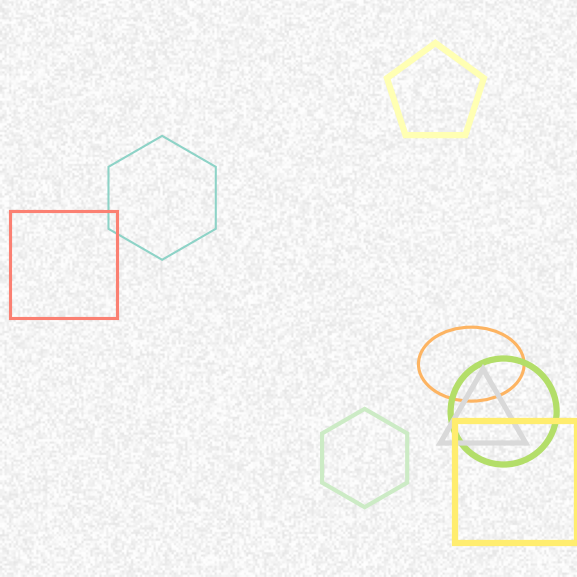[{"shape": "hexagon", "thickness": 1, "radius": 0.54, "center": [0.281, 0.657]}, {"shape": "pentagon", "thickness": 3, "radius": 0.44, "center": [0.754, 0.837]}, {"shape": "square", "thickness": 1.5, "radius": 0.46, "center": [0.11, 0.541]}, {"shape": "oval", "thickness": 1.5, "radius": 0.46, "center": [0.816, 0.369]}, {"shape": "circle", "thickness": 3, "radius": 0.46, "center": [0.872, 0.287]}, {"shape": "triangle", "thickness": 2.5, "radius": 0.43, "center": [0.836, 0.275]}, {"shape": "hexagon", "thickness": 2, "radius": 0.43, "center": [0.631, 0.206]}, {"shape": "square", "thickness": 3, "radius": 0.53, "center": [0.893, 0.165]}]